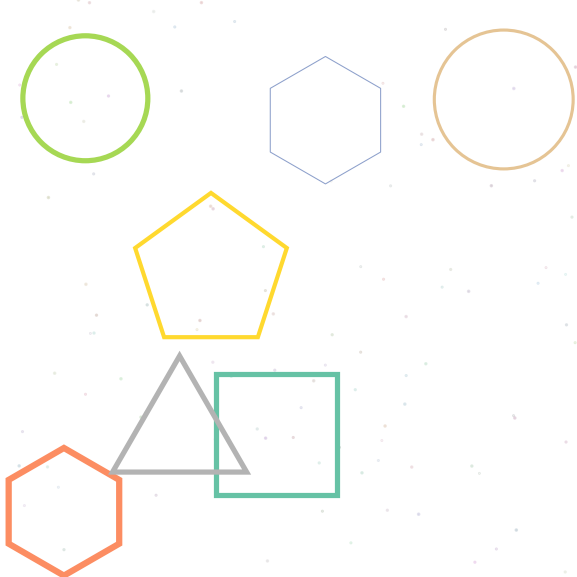[{"shape": "square", "thickness": 2.5, "radius": 0.52, "center": [0.478, 0.247]}, {"shape": "hexagon", "thickness": 3, "radius": 0.55, "center": [0.111, 0.113]}, {"shape": "hexagon", "thickness": 0.5, "radius": 0.55, "center": [0.564, 0.791]}, {"shape": "circle", "thickness": 2.5, "radius": 0.54, "center": [0.148, 0.829]}, {"shape": "pentagon", "thickness": 2, "radius": 0.69, "center": [0.365, 0.527]}, {"shape": "circle", "thickness": 1.5, "radius": 0.6, "center": [0.872, 0.827]}, {"shape": "triangle", "thickness": 2.5, "radius": 0.67, "center": [0.311, 0.249]}]